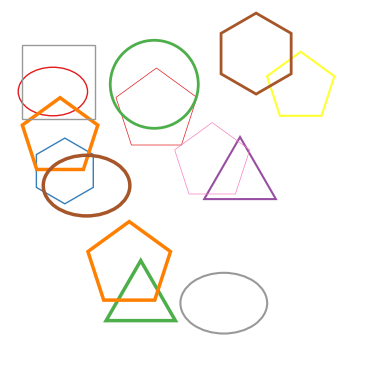[{"shape": "oval", "thickness": 1, "radius": 0.45, "center": [0.137, 0.762]}, {"shape": "pentagon", "thickness": 0.5, "radius": 0.55, "center": [0.406, 0.713]}, {"shape": "hexagon", "thickness": 1, "radius": 0.43, "center": [0.168, 0.556]}, {"shape": "circle", "thickness": 2, "radius": 0.57, "center": [0.401, 0.781]}, {"shape": "triangle", "thickness": 2.5, "radius": 0.52, "center": [0.366, 0.219]}, {"shape": "triangle", "thickness": 1.5, "radius": 0.54, "center": [0.623, 0.537]}, {"shape": "pentagon", "thickness": 2.5, "radius": 0.56, "center": [0.336, 0.312]}, {"shape": "pentagon", "thickness": 2.5, "radius": 0.52, "center": [0.156, 0.643]}, {"shape": "pentagon", "thickness": 1.5, "radius": 0.46, "center": [0.781, 0.774]}, {"shape": "oval", "thickness": 2.5, "radius": 0.56, "center": [0.225, 0.518]}, {"shape": "hexagon", "thickness": 2, "radius": 0.53, "center": [0.665, 0.861]}, {"shape": "pentagon", "thickness": 0.5, "radius": 0.51, "center": [0.551, 0.579]}, {"shape": "oval", "thickness": 1.5, "radius": 0.56, "center": [0.581, 0.213]}, {"shape": "square", "thickness": 1, "radius": 0.48, "center": [0.151, 0.787]}]